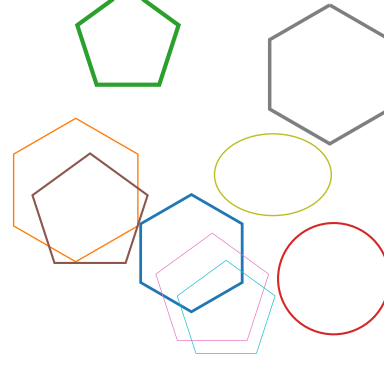[{"shape": "hexagon", "thickness": 2, "radius": 0.76, "center": [0.497, 0.342]}, {"shape": "hexagon", "thickness": 1, "radius": 0.93, "center": [0.197, 0.506]}, {"shape": "pentagon", "thickness": 3, "radius": 0.69, "center": [0.332, 0.892]}, {"shape": "circle", "thickness": 1.5, "radius": 0.72, "center": [0.867, 0.276]}, {"shape": "pentagon", "thickness": 1.5, "radius": 0.79, "center": [0.234, 0.444]}, {"shape": "pentagon", "thickness": 0.5, "radius": 0.77, "center": [0.551, 0.24]}, {"shape": "hexagon", "thickness": 2.5, "radius": 0.9, "center": [0.857, 0.807]}, {"shape": "oval", "thickness": 1, "radius": 0.76, "center": [0.709, 0.546]}, {"shape": "pentagon", "thickness": 0.5, "radius": 0.67, "center": [0.588, 0.19]}]